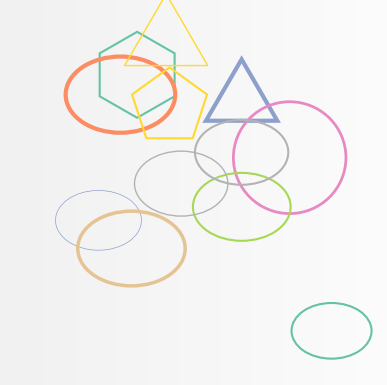[{"shape": "oval", "thickness": 1.5, "radius": 0.52, "center": [0.856, 0.141]}, {"shape": "hexagon", "thickness": 1.5, "radius": 0.56, "center": [0.354, 0.806]}, {"shape": "oval", "thickness": 3, "radius": 0.71, "center": [0.311, 0.754]}, {"shape": "triangle", "thickness": 3, "radius": 0.53, "center": [0.623, 0.74]}, {"shape": "oval", "thickness": 0.5, "radius": 0.55, "center": [0.254, 0.428]}, {"shape": "circle", "thickness": 2, "radius": 0.73, "center": [0.748, 0.591]}, {"shape": "oval", "thickness": 1.5, "radius": 0.63, "center": [0.624, 0.463]}, {"shape": "pentagon", "thickness": 1.5, "radius": 0.51, "center": [0.438, 0.723]}, {"shape": "triangle", "thickness": 1, "radius": 0.62, "center": [0.429, 0.892]}, {"shape": "oval", "thickness": 2.5, "radius": 0.69, "center": [0.339, 0.355]}, {"shape": "oval", "thickness": 1.5, "radius": 0.6, "center": [0.624, 0.604]}, {"shape": "oval", "thickness": 1, "radius": 0.6, "center": [0.468, 0.523]}]